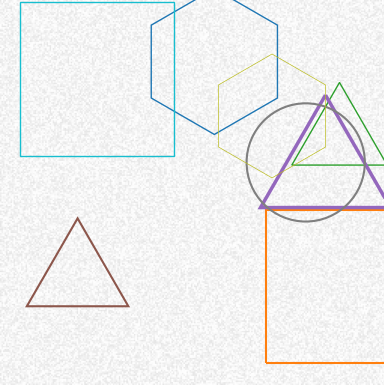[{"shape": "hexagon", "thickness": 1, "radius": 0.95, "center": [0.557, 0.84]}, {"shape": "square", "thickness": 1.5, "radius": 0.99, "center": [0.889, 0.255]}, {"shape": "triangle", "thickness": 1, "radius": 0.71, "center": [0.882, 0.643]}, {"shape": "triangle", "thickness": 2.5, "radius": 0.97, "center": [0.845, 0.558]}, {"shape": "triangle", "thickness": 1.5, "radius": 0.76, "center": [0.202, 0.281]}, {"shape": "circle", "thickness": 1.5, "radius": 0.77, "center": [0.794, 0.578]}, {"shape": "hexagon", "thickness": 0.5, "radius": 0.8, "center": [0.707, 0.699]}, {"shape": "square", "thickness": 1, "radius": 1.0, "center": [0.251, 0.794]}]